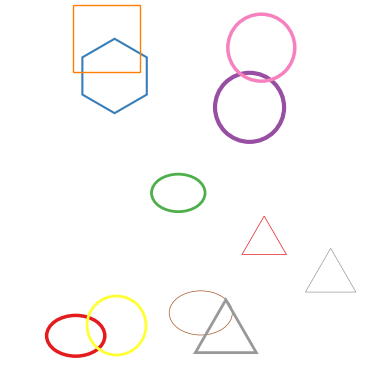[{"shape": "oval", "thickness": 2.5, "radius": 0.38, "center": [0.197, 0.128]}, {"shape": "triangle", "thickness": 0.5, "radius": 0.33, "center": [0.686, 0.372]}, {"shape": "hexagon", "thickness": 1.5, "radius": 0.48, "center": [0.298, 0.803]}, {"shape": "oval", "thickness": 2, "radius": 0.35, "center": [0.463, 0.499]}, {"shape": "circle", "thickness": 3, "radius": 0.45, "center": [0.648, 0.721]}, {"shape": "square", "thickness": 1, "radius": 0.43, "center": [0.277, 0.9]}, {"shape": "circle", "thickness": 2, "radius": 0.38, "center": [0.303, 0.155]}, {"shape": "oval", "thickness": 0.5, "radius": 0.41, "center": [0.521, 0.187]}, {"shape": "circle", "thickness": 2.5, "radius": 0.43, "center": [0.679, 0.876]}, {"shape": "triangle", "thickness": 0.5, "radius": 0.38, "center": [0.859, 0.279]}, {"shape": "triangle", "thickness": 2, "radius": 0.46, "center": [0.587, 0.13]}]